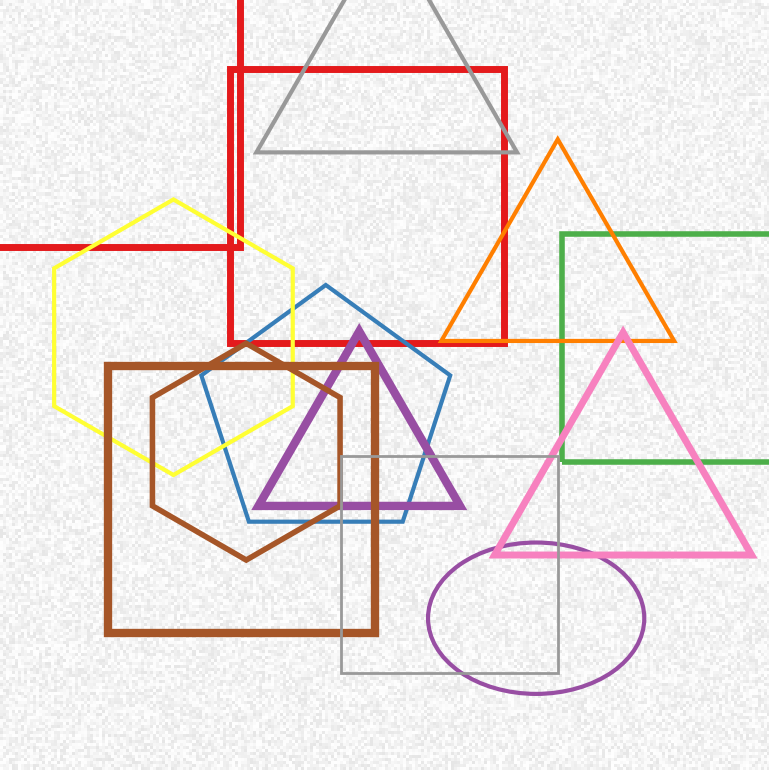[{"shape": "square", "thickness": 2.5, "radius": 0.85, "center": [0.142, 0.85]}, {"shape": "square", "thickness": 2.5, "radius": 0.89, "center": [0.476, 0.732]}, {"shape": "pentagon", "thickness": 1.5, "radius": 0.85, "center": [0.423, 0.46]}, {"shape": "square", "thickness": 2, "radius": 0.74, "center": [0.878, 0.548]}, {"shape": "triangle", "thickness": 3, "radius": 0.76, "center": [0.467, 0.419]}, {"shape": "oval", "thickness": 1.5, "radius": 0.7, "center": [0.696, 0.197]}, {"shape": "triangle", "thickness": 1.5, "radius": 0.87, "center": [0.724, 0.644]}, {"shape": "hexagon", "thickness": 1.5, "radius": 0.89, "center": [0.225, 0.562]}, {"shape": "square", "thickness": 3, "radius": 0.87, "center": [0.314, 0.351]}, {"shape": "hexagon", "thickness": 2, "radius": 0.7, "center": [0.32, 0.413]}, {"shape": "triangle", "thickness": 2.5, "radius": 0.96, "center": [0.809, 0.376]}, {"shape": "square", "thickness": 1, "radius": 0.7, "center": [0.584, 0.267]}, {"shape": "triangle", "thickness": 1.5, "radius": 0.98, "center": [0.502, 0.9]}]